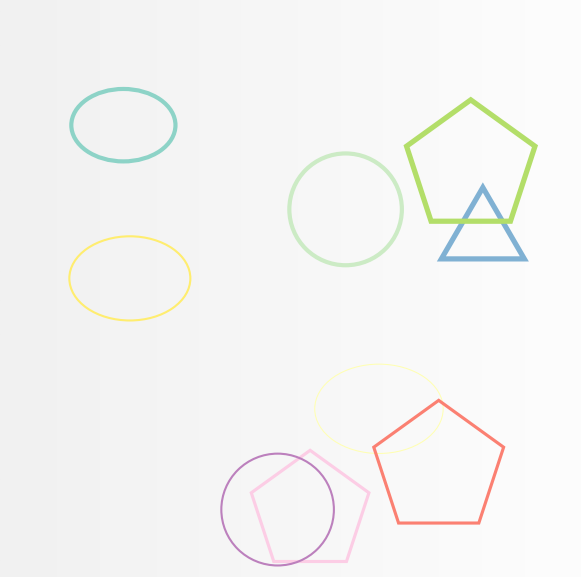[{"shape": "oval", "thickness": 2, "radius": 0.45, "center": [0.212, 0.782]}, {"shape": "oval", "thickness": 0.5, "radius": 0.55, "center": [0.652, 0.291]}, {"shape": "pentagon", "thickness": 1.5, "radius": 0.59, "center": [0.755, 0.188]}, {"shape": "triangle", "thickness": 2.5, "radius": 0.41, "center": [0.831, 0.592]}, {"shape": "pentagon", "thickness": 2.5, "radius": 0.58, "center": [0.81, 0.71]}, {"shape": "pentagon", "thickness": 1.5, "radius": 0.53, "center": [0.534, 0.113]}, {"shape": "circle", "thickness": 1, "radius": 0.48, "center": [0.478, 0.117]}, {"shape": "circle", "thickness": 2, "radius": 0.48, "center": [0.595, 0.637]}, {"shape": "oval", "thickness": 1, "radius": 0.52, "center": [0.223, 0.517]}]